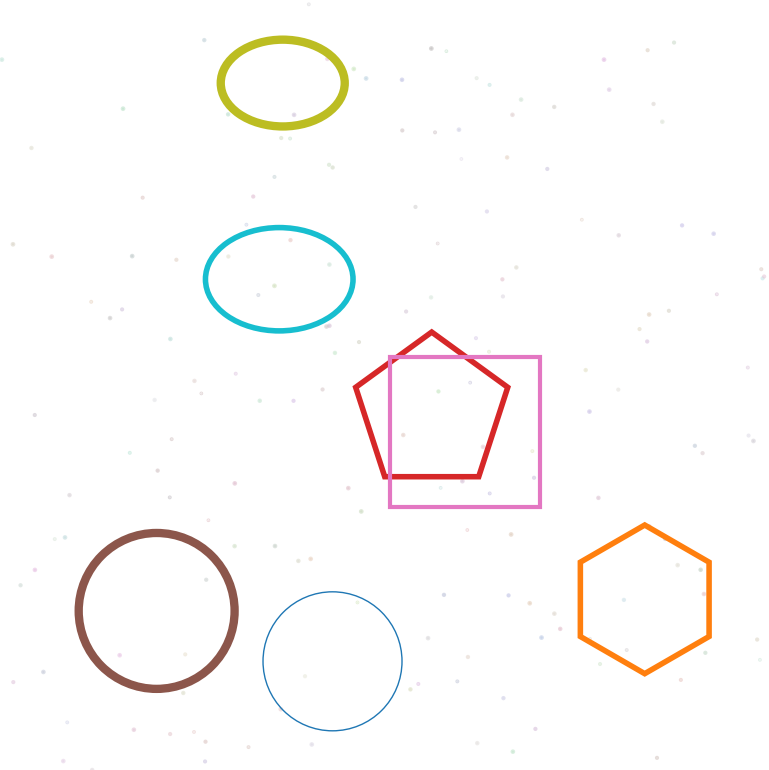[{"shape": "circle", "thickness": 0.5, "radius": 0.45, "center": [0.432, 0.141]}, {"shape": "hexagon", "thickness": 2, "radius": 0.48, "center": [0.837, 0.222]}, {"shape": "pentagon", "thickness": 2, "radius": 0.52, "center": [0.561, 0.465]}, {"shape": "circle", "thickness": 3, "radius": 0.51, "center": [0.203, 0.207]}, {"shape": "square", "thickness": 1.5, "radius": 0.49, "center": [0.604, 0.439]}, {"shape": "oval", "thickness": 3, "radius": 0.4, "center": [0.367, 0.892]}, {"shape": "oval", "thickness": 2, "radius": 0.48, "center": [0.363, 0.637]}]